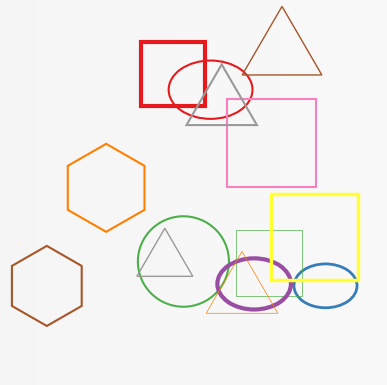[{"shape": "square", "thickness": 3, "radius": 0.41, "center": [0.447, 0.807]}, {"shape": "oval", "thickness": 1.5, "radius": 0.54, "center": [0.543, 0.767]}, {"shape": "oval", "thickness": 2, "radius": 0.41, "center": [0.84, 0.258]}, {"shape": "square", "thickness": 0.5, "radius": 0.43, "center": [0.693, 0.316]}, {"shape": "circle", "thickness": 1.5, "radius": 0.59, "center": [0.473, 0.321]}, {"shape": "oval", "thickness": 3, "radius": 0.47, "center": [0.656, 0.263]}, {"shape": "hexagon", "thickness": 1.5, "radius": 0.57, "center": [0.274, 0.512]}, {"shape": "triangle", "thickness": 0.5, "radius": 0.53, "center": [0.625, 0.24]}, {"shape": "square", "thickness": 2.5, "radius": 0.56, "center": [0.811, 0.385]}, {"shape": "hexagon", "thickness": 1.5, "radius": 0.52, "center": [0.121, 0.257]}, {"shape": "triangle", "thickness": 1, "radius": 0.59, "center": [0.728, 0.865]}, {"shape": "square", "thickness": 1.5, "radius": 0.57, "center": [0.701, 0.628]}, {"shape": "triangle", "thickness": 1, "radius": 0.42, "center": [0.425, 0.324]}, {"shape": "triangle", "thickness": 1.5, "radius": 0.52, "center": [0.572, 0.728]}]